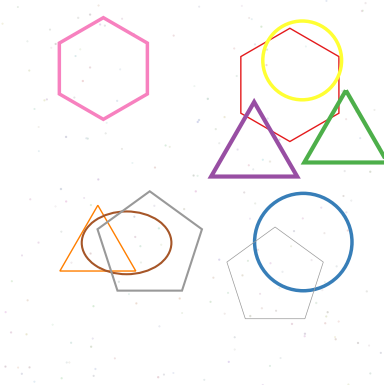[{"shape": "hexagon", "thickness": 1, "radius": 0.74, "center": [0.753, 0.779]}, {"shape": "circle", "thickness": 2.5, "radius": 0.63, "center": [0.788, 0.371]}, {"shape": "triangle", "thickness": 3, "radius": 0.62, "center": [0.898, 0.64]}, {"shape": "triangle", "thickness": 3, "radius": 0.65, "center": [0.66, 0.606]}, {"shape": "triangle", "thickness": 1, "radius": 0.57, "center": [0.254, 0.353]}, {"shape": "circle", "thickness": 2.5, "radius": 0.51, "center": [0.785, 0.843]}, {"shape": "oval", "thickness": 1.5, "radius": 0.58, "center": [0.329, 0.369]}, {"shape": "hexagon", "thickness": 2.5, "radius": 0.66, "center": [0.268, 0.822]}, {"shape": "pentagon", "thickness": 1.5, "radius": 0.71, "center": [0.389, 0.361]}, {"shape": "pentagon", "thickness": 0.5, "radius": 0.66, "center": [0.715, 0.279]}]